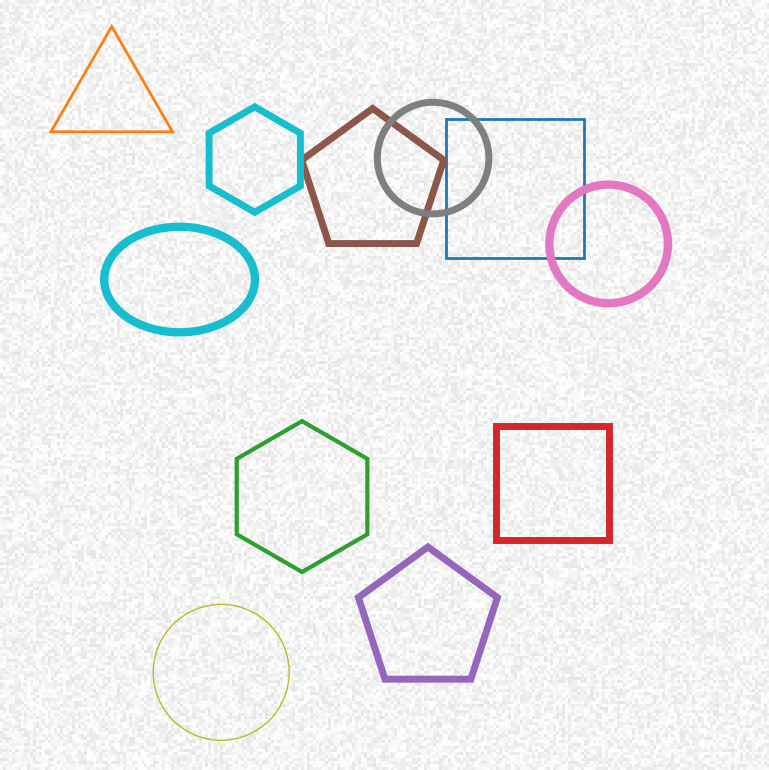[{"shape": "square", "thickness": 1, "radius": 0.45, "center": [0.669, 0.755]}, {"shape": "triangle", "thickness": 1, "radius": 0.46, "center": [0.145, 0.874]}, {"shape": "hexagon", "thickness": 1.5, "radius": 0.49, "center": [0.392, 0.355]}, {"shape": "square", "thickness": 2.5, "radius": 0.37, "center": [0.718, 0.373]}, {"shape": "pentagon", "thickness": 2.5, "radius": 0.47, "center": [0.556, 0.195]}, {"shape": "pentagon", "thickness": 2.5, "radius": 0.48, "center": [0.484, 0.762]}, {"shape": "circle", "thickness": 3, "radius": 0.39, "center": [0.79, 0.683]}, {"shape": "circle", "thickness": 2.5, "radius": 0.36, "center": [0.562, 0.795]}, {"shape": "circle", "thickness": 0.5, "radius": 0.44, "center": [0.287, 0.127]}, {"shape": "hexagon", "thickness": 2.5, "radius": 0.34, "center": [0.331, 0.793]}, {"shape": "oval", "thickness": 3, "radius": 0.49, "center": [0.233, 0.637]}]